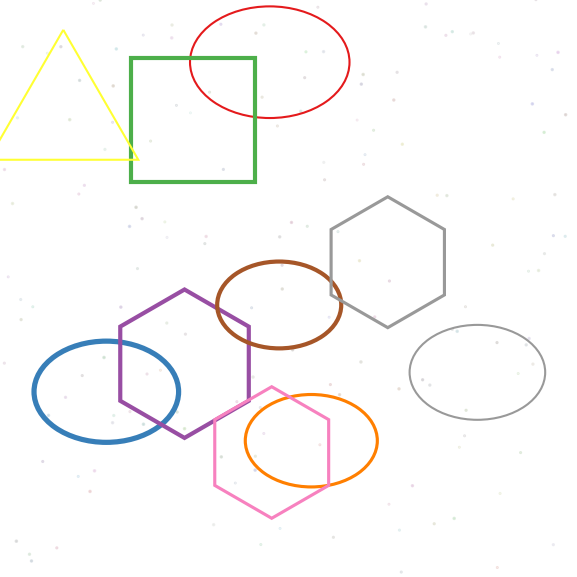[{"shape": "oval", "thickness": 1, "radius": 0.69, "center": [0.467, 0.891]}, {"shape": "oval", "thickness": 2.5, "radius": 0.63, "center": [0.184, 0.321]}, {"shape": "square", "thickness": 2, "radius": 0.54, "center": [0.334, 0.791]}, {"shape": "hexagon", "thickness": 2, "radius": 0.64, "center": [0.32, 0.369]}, {"shape": "oval", "thickness": 1.5, "radius": 0.57, "center": [0.539, 0.236]}, {"shape": "triangle", "thickness": 1, "radius": 0.75, "center": [0.11, 0.797]}, {"shape": "oval", "thickness": 2, "radius": 0.54, "center": [0.483, 0.471]}, {"shape": "hexagon", "thickness": 1.5, "radius": 0.57, "center": [0.47, 0.216]}, {"shape": "oval", "thickness": 1, "radius": 0.59, "center": [0.827, 0.354]}, {"shape": "hexagon", "thickness": 1.5, "radius": 0.57, "center": [0.671, 0.545]}]